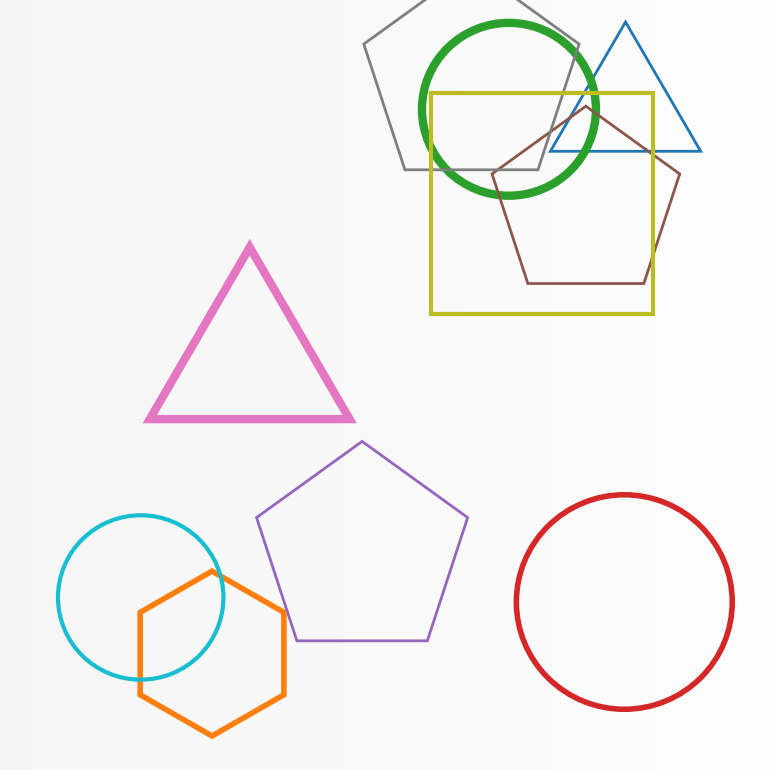[{"shape": "triangle", "thickness": 1, "radius": 0.56, "center": [0.807, 0.86]}, {"shape": "hexagon", "thickness": 2, "radius": 0.54, "center": [0.274, 0.151]}, {"shape": "circle", "thickness": 3, "radius": 0.56, "center": [0.657, 0.858]}, {"shape": "circle", "thickness": 2, "radius": 0.7, "center": [0.806, 0.218]}, {"shape": "pentagon", "thickness": 1, "radius": 0.72, "center": [0.467, 0.284]}, {"shape": "pentagon", "thickness": 1, "radius": 0.64, "center": [0.756, 0.735]}, {"shape": "triangle", "thickness": 3, "radius": 0.74, "center": [0.322, 0.53]}, {"shape": "pentagon", "thickness": 1, "radius": 0.73, "center": [0.608, 0.898]}, {"shape": "square", "thickness": 1.5, "radius": 0.72, "center": [0.7, 0.736]}, {"shape": "circle", "thickness": 1.5, "radius": 0.53, "center": [0.182, 0.224]}]